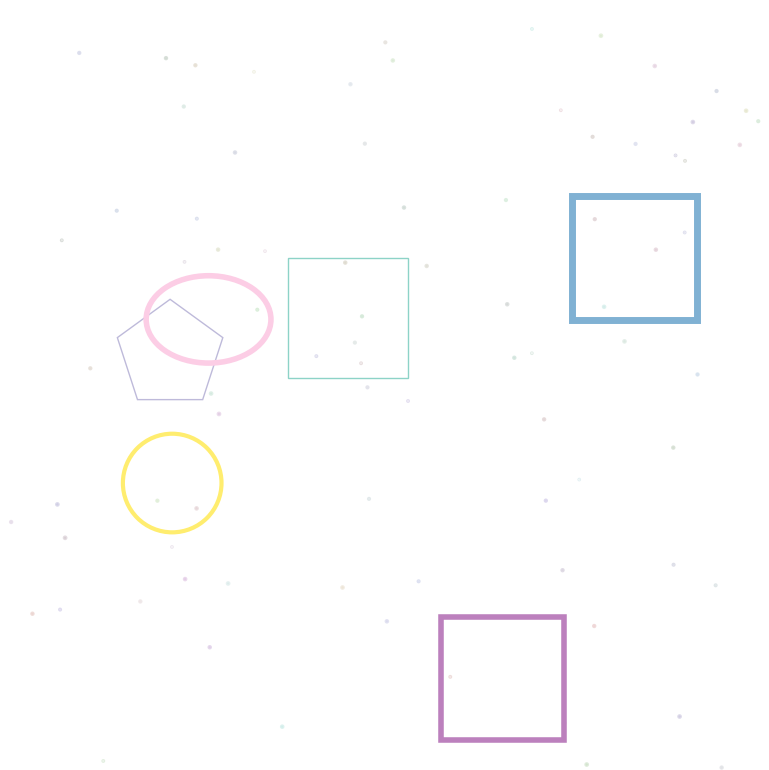[{"shape": "square", "thickness": 0.5, "radius": 0.39, "center": [0.452, 0.587]}, {"shape": "pentagon", "thickness": 0.5, "radius": 0.36, "center": [0.221, 0.539]}, {"shape": "square", "thickness": 2.5, "radius": 0.4, "center": [0.824, 0.665]}, {"shape": "oval", "thickness": 2, "radius": 0.41, "center": [0.271, 0.585]}, {"shape": "square", "thickness": 2, "radius": 0.4, "center": [0.652, 0.119]}, {"shape": "circle", "thickness": 1.5, "radius": 0.32, "center": [0.224, 0.373]}]